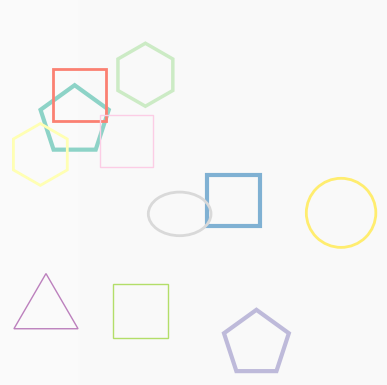[{"shape": "pentagon", "thickness": 3, "radius": 0.46, "center": [0.193, 0.686]}, {"shape": "hexagon", "thickness": 2, "radius": 0.4, "center": [0.104, 0.599]}, {"shape": "pentagon", "thickness": 3, "radius": 0.44, "center": [0.662, 0.107]}, {"shape": "square", "thickness": 2, "radius": 0.34, "center": [0.205, 0.752]}, {"shape": "square", "thickness": 3, "radius": 0.34, "center": [0.603, 0.479]}, {"shape": "square", "thickness": 1, "radius": 0.35, "center": [0.363, 0.192]}, {"shape": "square", "thickness": 1, "radius": 0.34, "center": [0.326, 0.633]}, {"shape": "oval", "thickness": 2, "radius": 0.4, "center": [0.464, 0.444]}, {"shape": "triangle", "thickness": 1, "radius": 0.48, "center": [0.119, 0.194]}, {"shape": "hexagon", "thickness": 2.5, "radius": 0.41, "center": [0.375, 0.806]}, {"shape": "circle", "thickness": 2, "radius": 0.45, "center": [0.88, 0.447]}]